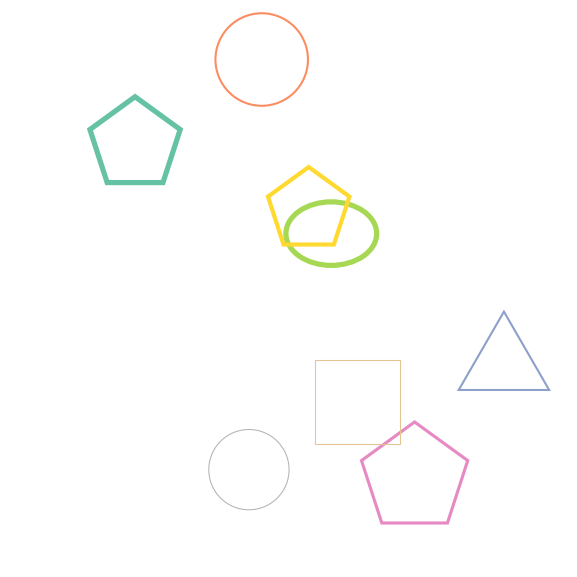[{"shape": "pentagon", "thickness": 2.5, "radius": 0.41, "center": [0.234, 0.749]}, {"shape": "circle", "thickness": 1, "radius": 0.4, "center": [0.453, 0.896]}, {"shape": "triangle", "thickness": 1, "radius": 0.45, "center": [0.873, 0.369]}, {"shape": "pentagon", "thickness": 1.5, "radius": 0.48, "center": [0.718, 0.172]}, {"shape": "oval", "thickness": 2.5, "radius": 0.39, "center": [0.574, 0.595]}, {"shape": "pentagon", "thickness": 2, "radius": 0.37, "center": [0.535, 0.636]}, {"shape": "square", "thickness": 0.5, "radius": 0.36, "center": [0.619, 0.303]}, {"shape": "circle", "thickness": 0.5, "radius": 0.35, "center": [0.431, 0.186]}]